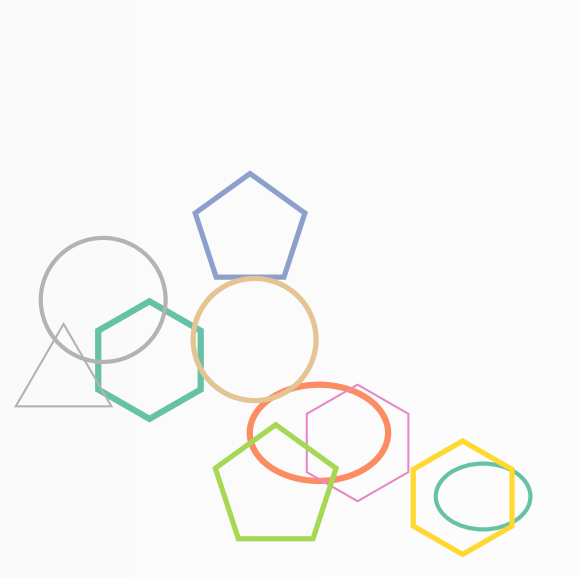[{"shape": "hexagon", "thickness": 3, "radius": 0.51, "center": [0.257, 0.376]}, {"shape": "oval", "thickness": 2, "radius": 0.41, "center": [0.831, 0.139]}, {"shape": "oval", "thickness": 3, "radius": 0.6, "center": [0.549, 0.25]}, {"shape": "pentagon", "thickness": 2.5, "radius": 0.5, "center": [0.43, 0.599]}, {"shape": "hexagon", "thickness": 1, "radius": 0.5, "center": [0.615, 0.232]}, {"shape": "pentagon", "thickness": 2.5, "radius": 0.55, "center": [0.474, 0.155]}, {"shape": "hexagon", "thickness": 2.5, "radius": 0.49, "center": [0.796, 0.137]}, {"shape": "circle", "thickness": 2.5, "radius": 0.53, "center": [0.438, 0.411]}, {"shape": "circle", "thickness": 2, "radius": 0.54, "center": [0.178, 0.48]}, {"shape": "triangle", "thickness": 1, "radius": 0.48, "center": [0.109, 0.343]}]